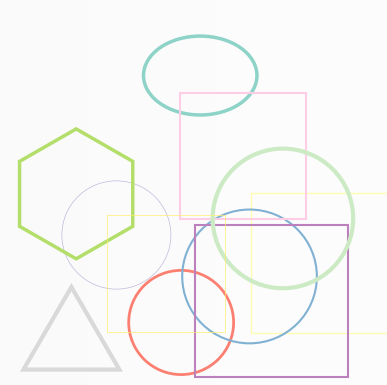[{"shape": "oval", "thickness": 2.5, "radius": 0.73, "center": [0.517, 0.804]}, {"shape": "square", "thickness": 1, "radius": 0.91, "center": [0.83, 0.316]}, {"shape": "circle", "thickness": 0.5, "radius": 0.7, "center": [0.3, 0.39]}, {"shape": "circle", "thickness": 2, "radius": 0.68, "center": [0.467, 0.162]}, {"shape": "circle", "thickness": 1.5, "radius": 0.87, "center": [0.644, 0.282]}, {"shape": "hexagon", "thickness": 2.5, "radius": 0.84, "center": [0.197, 0.496]}, {"shape": "square", "thickness": 1.5, "radius": 0.81, "center": [0.626, 0.595]}, {"shape": "triangle", "thickness": 3, "radius": 0.71, "center": [0.184, 0.112]}, {"shape": "square", "thickness": 1.5, "radius": 0.99, "center": [0.701, 0.219]}, {"shape": "circle", "thickness": 3, "radius": 0.91, "center": [0.73, 0.433]}, {"shape": "square", "thickness": 0.5, "radius": 0.76, "center": [0.428, 0.29]}]